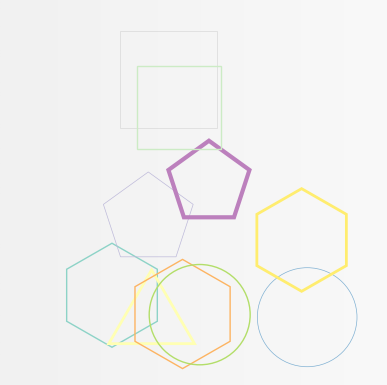[{"shape": "hexagon", "thickness": 1, "radius": 0.68, "center": [0.289, 0.233]}, {"shape": "triangle", "thickness": 2, "radius": 0.64, "center": [0.391, 0.171]}, {"shape": "pentagon", "thickness": 0.5, "radius": 0.61, "center": [0.383, 0.431]}, {"shape": "circle", "thickness": 0.5, "radius": 0.64, "center": [0.793, 0.176]}, {"shape": "hexagon", "thickness": 1, "radius": 0.71, "center": [0.471, 0.184]}, {"shape": "circle", "thickness": 1, "radius": 0.65, "center": [0.515, 0.183]}, {"shape": "square", "thickness": 0.5, "radius": 0.63, "center": [0.435, 0.793]}, {"shape": "pentagon", "thickness": 3, "radius": 0.55, "center": [0.539, 0.525]}, {"shape": "square", "thickness": 1, "radius": 0.54, "center": [0.462, 0.72]}, {"shape": "hexagon", "thickness": 2, "radius": 0.67, "center": [0.778, 0.377]}]